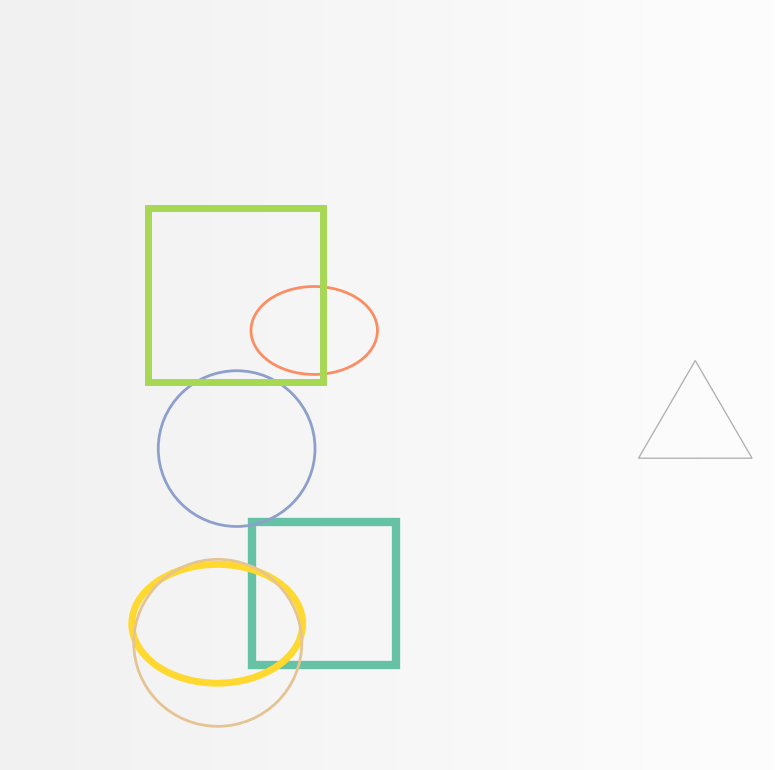[{"shape": "square", "thickness": 3, "radius": 0.46, "center": [0.418, 0.23]}, {"shape": "oval", "thickness": 1, "radius": 0.41, "center": [0.405, 0.571]}, {"shape": "circle", "thickness": 1, "radius": 0.51, "center": [0.305, 0.417]}, {"shape": "square", "thickness": 2.5, "radius": 0.56, "center": [0.304, 0.617]}, {"shape": "oval", "thickness": 2.5, "radius": 0.55, "center": [0.28, 0.19]}, {"shape": "circle", "thickness": 1, "radius": 0.54, "center": [0.281, 0.165]}, {"shape": "triangle", "thickness": 0.5, "radius": 0.42, "center": [0.897, 0.447]}]